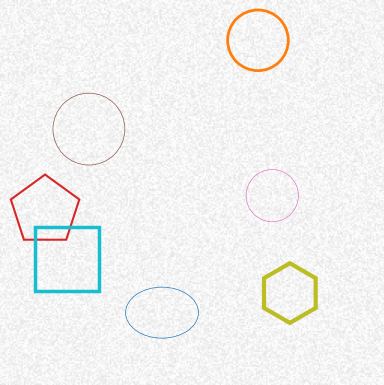[{"shape": "oval", "thickness": 0.5, "radius": 0.47, "center": [0.421, 0.188]}, {"shape": "circle", "thickness": 2, "radius": 0.39, "center": [0.67, 0.895]}, {"shape": "pentagon", "thickness": 1.5, "radius": 0.47, "center": [0.117, 0.453]}, {"shape": "circle", "thickness": 0.5, "radius": 0.47, "center": [0.231, 0.665]}, {"shape": "circle", "thickness": 0.5, "radius": 0.34, "center": [0.707, 0.492]}, {"shape": "hexagon", "thickness": 3, "radius": 0.39, "center": [0.753, 0.239]}, {"shape": "square", "thickness": 2.5, "radius": 0.41, "center": [0.174, 0.328]}]